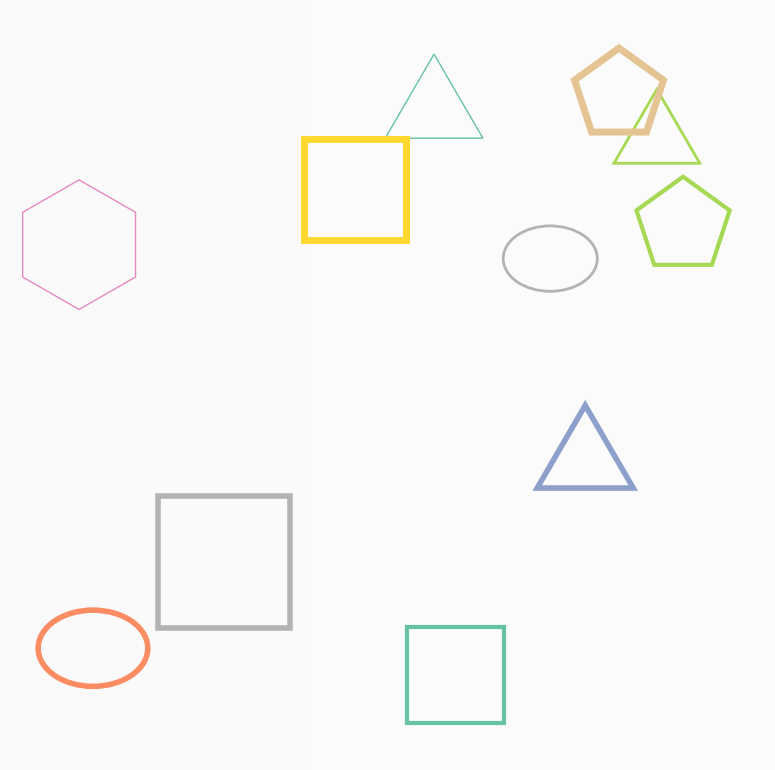[{"shape": "square", "thickness": 1.5, "radius": 0.31, "center": [0.588, 0.123]}, {"shape": "triangle", "thickness": 0.5, "radius": 0.36, "center": [0.56, 0.857]}, {"shape": "oval", "thickness": 2, "radius": 0.35, "center": [0.12, 0.158]}, {"shape": "triangle", "thickness": 2, "radius": 0.36, "center": [0.755, 0.402]}, {"shape": "hexagon", "thickness": 0.5, "radius": 0.42, "center": [0.102, 0.682]}, {"shape": "triangle", "thickness": 1, "radius": 0.32, "center": [0.848, 0.82]}, {"shape": "pentagon", "thickness": 1.5, "radius": 0.32, "center": [0.881, 0.707]}, {"shape": "square", "thickness": 2.5, "radius": 0.33, "center": [0.458, 0.754]}, {"shape": "pentagon", "thickness": 2.5, "radius": 0.3, "center": [0.799, 0.877]}, {"shape": "oval", "thickness": 1, "radius": 0.3, "center": [0.71, 0.664]}, {"shape": "square", "thickness": 2, "radius": 0.43, "center": [0.289, 0.27]}]